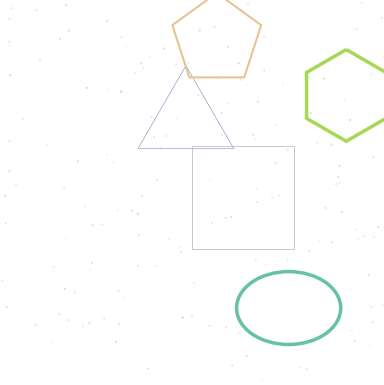[{"shape": "oval", "thickness": 2.5, "radius": 0.68, "center": [0.75, 0.2]}, {"shape": "triangle", "thickness": 0.5, "radius": 0.72, "center": [0.483, 0.686]}, {"shape": "hexagon", "thickness": 2.5, "radius": 0.6, "center": [0.899, 0.752]}, {"shape": "pentagon", "thickness": 1.5, "radius": 0.61, "center": [0.563, 0.897]}, {"shape": "square", "thickness": 0.5, "radius": 0.66, "center": [0.631, 0.487]}]